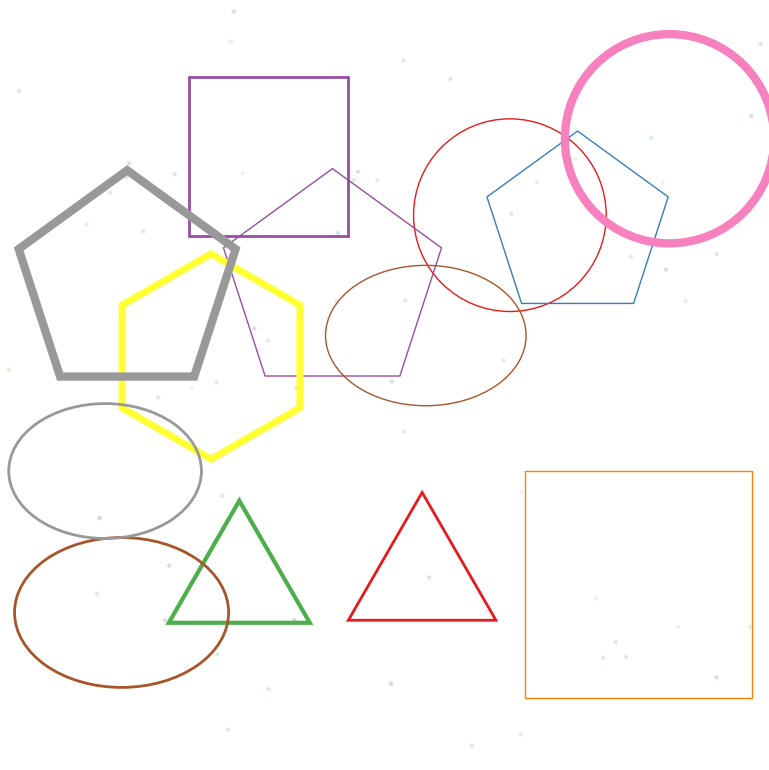[{"shape": "triangle", "thickness": 1, "radius": 0.55, "center": [0.548, 0.25]}, {"shape": "circle", "thickness": 0.5, "radius": 0.63, "center": [0.662, 0.721]}, {"shape": "pentagon", "thickness": 0.5, "radius": 0.62, "center": [0.75, 0.706]}, {"shape": "triangle", "thickness": 1.5, "radius": 0.53, "center": [0.311, 0.244]}, {"shape": "pentagon", "thickness": 0.5, "radius": 0.74, "center": [0.432, 0.632]}, {"shape": "square", "thickness": 1, "radius": 0.51, "center": [0.348, 0.797]}, {"shape": "square", "thickness": 0.5, "radius": 0.74, "center": [0.829, 0.241]}, {"shape": "hexagon", "thickness": 2.5, "radius": 0.67, "center": [0.274, 0.537]}, {"shape": "oval", "thickness": 1, "radius": 0.7, "center": [0.158, 0.205]}, {"shape": "oval", "thickness": 0.5, "radius": 0.65, "center": [0.553, 0.564]}, {"shape": "circle", "thickness": 3, "radius": 0.68, "center": [0.869, 0.82]}, {"shape": "oval", "thickness": 1, "radius": 0.63, "center": [0.136, 0.388]}, {"shape": "pentagon", "thickness": 3, "radius": 0.74, "center": [0.165, 0.631]}]